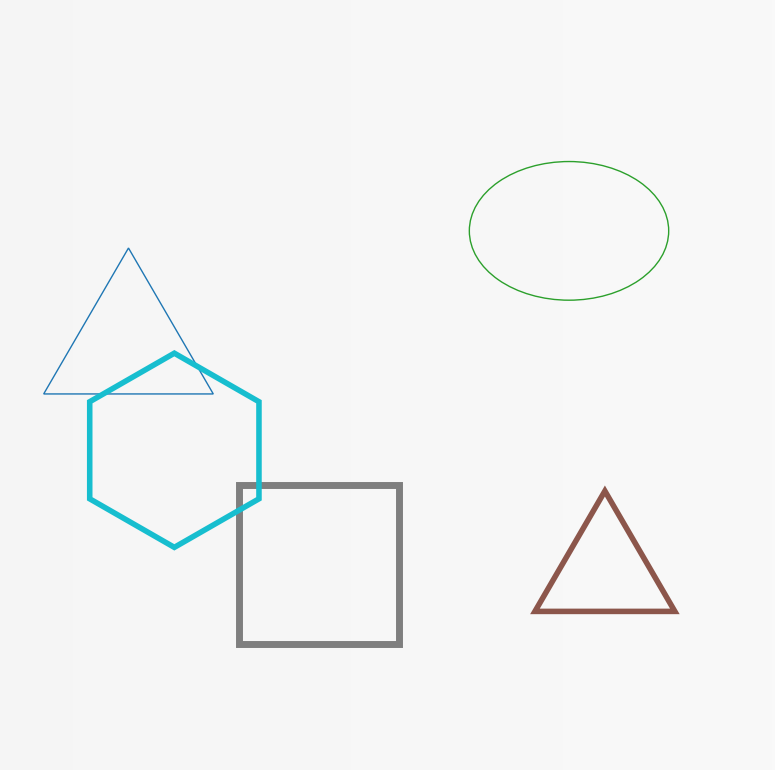[{"shape": "triangle", "thickness": 0.5, "radius": 0.63, "center": [0.166, 0.552]}, {"shape": "oval", "thickness": 0.5, "radius": 0.64, "center": [0.734, 0.7]}, {"shape": "triangle", "thickness": 2, "radius": 0.52, "center": [0.781, 0.258]}, {"shape": "square", "thickness": 2.5, "radius": 0.52, "center": [0.412, 0.267]}, {"shape": "hexagon", "thickness": 2, "radius": 0.63, "center": [0.225, 0.415]}]